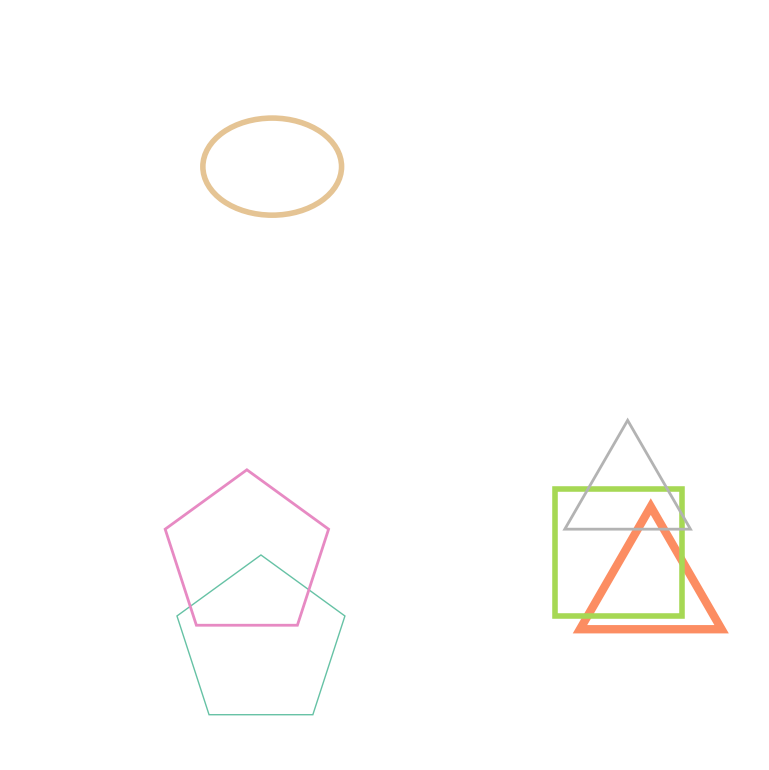[{"shape": "pentagon", "thickness": 0.5, "radius": 0.57, "center": [0.339, 0.165]}, {"shape": "triangle", "thickness": 3, "radius": 0.53, "center": [0.845, 0.236]}, {"shape": "pentagon", "thickness": 1, "radius": 0.56, "center": [0.321, 0.278]}, {"shape": "square", "thickness": 2, "radius": 0.41, "center": [0.803, 0.283]}, {"shape": "oval", "thickness": 2, "radius": 0.45, "center": [0.354, 0.784]}, {"shape": "triangle", "thickness": 1, "radius": 0.47, "center": [0.815, 0.36]}]